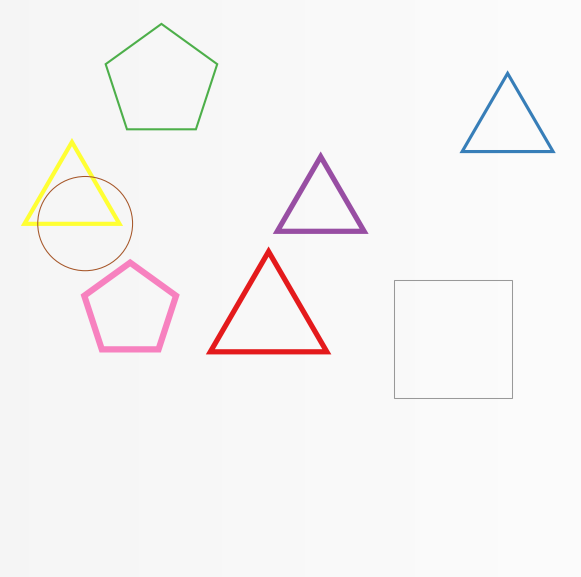[{"shape": "triangle", "thickness": 2.5, "radius": 0.58, "center": [0.462, 0.448]}, {"shape": "triangle", "thickness": 1.5, "radius": 0.45, "center": [0.873, 0.782]}, {"shape": "pentagon", "thickness": 1, "radius": 0.5, "center": [0.278, 0.857]}, {"shape": "triangle", "thickness": 2.5, "radius": 0.43, "center": [0.552, 0.642]}, {"shape": "triangle", "thickness": 2, "radius": 0.47, "center": [0.124, 0.659]}, {"shape": "circle", "thickness": 0.5, "radius": 0.41, "center": [0.147, 0.612]}, {"shape": "pentagon", "thickness": 3, "radius": 0.42, "center": [0.224, 0.461]}, {"shape": "square", "thickness": 0.5, "radius": 0.51, "center": [0.779, 0.412]}]